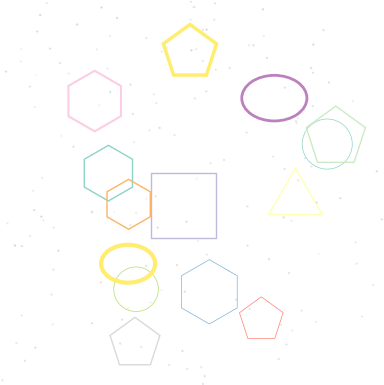[{"shape": "circle", "thickness": 0.5, "radius": 0.33, "center": [0.85, 0.626]}, {"shape": "hexagon", "thickness": 1, "radius": 0.36, "center": [0.282, 0.55]}, {"shape": "triangle", "thickness": 1, "radius": 0.4, "center": [0.767, 0.483]}, {"shape": "square", "thickness": 1, "radius": 0.42, "center": [0.477, 0.467]}, {"shape": "pentagon", "thickness": 0.5, "radius": 0.3, "center": [0.679, 0.169]}, {"shape": "hexagon", "thickness": 0.5, "radius": 0.42, "center": [0.544, 0.242]}, {"shape": "hexagon", "thickness": 1, "radius": 0.32, "center": [0.334, 0.469]}, {"shape": "circle", "thickness": 0.5, "radius": 0.29, "center": [0.353, 0.249]}, {"shape": "hexagon", "thickness": 1.5, "radius": 0.39, "center": [0.246, 0.738]}, {"shape": "pentagon", "thickness": 1, "radius": 0.34, "center": [0.351, 0.108]}, {"shape": "oval", "thickness": 2, "radius": 0.42, "center": [0.713, 0.745]}, {"shape": "pentagon", "thickness": 1, "radius": 0.4, "center": [0.872, 0.644]}, {"shape": "pentagon", "thickness": 2.5, "radius": 0.36, "center": [0.493, 0.864]}, {"shape": "oval", "thickness": 3, "radius": 0.35, "center": [0.333, 0.315]}]